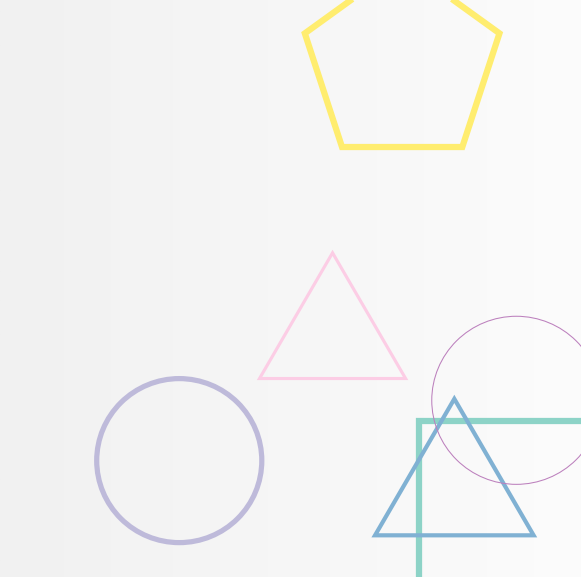[{"shape": "square", "thickness": 3, "radius": 0.84, "center": [0.889, 0.103]}, {"shape": "circle", "thickness": 2.5, "radius": 0.71, "center": [0.308, 0.202]}, {"shape": "triangle", "thickness": 2, "radius": 0.79, "center": [0.782, 0.151]}, {"shape": "triangle", "thickness": 1.5, "radius": 0.73, "center": [0.572, 0.416]}, {"shape": "circle", "thickness": 0.5, "radius": 0.73, "center": [0.888, 0.306]}, {"shape": "pentagon", "thickness": 3, "radius": 0.88, "center": [0.692, 0.887]}]